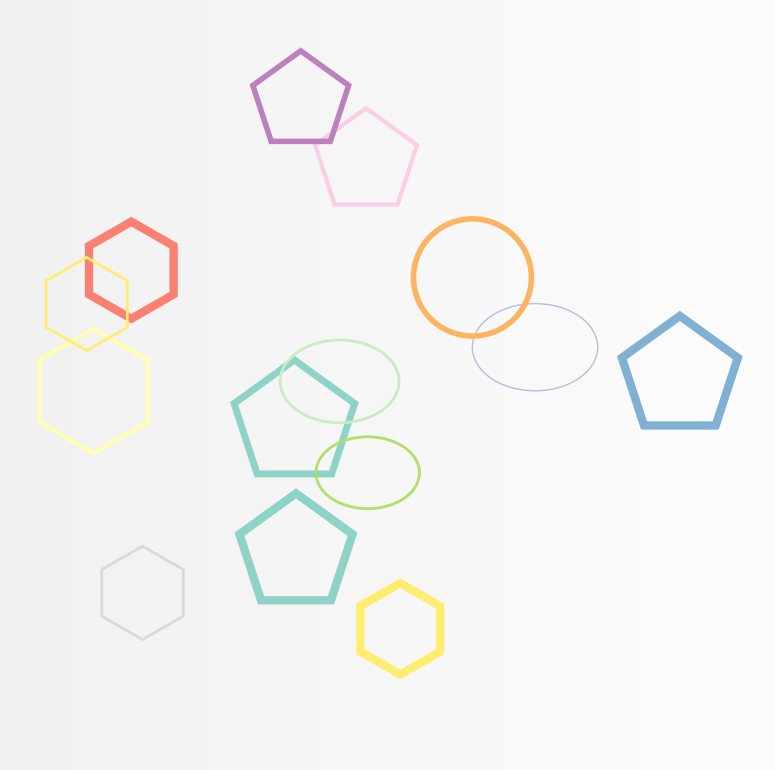[{"shape": "pentagon", "thickness": 3, "radius": 0.38, "center": [0.382, 0.282]}, {"shape": "pentagon", "thickness": 2.5, "radius": 0.41, "center": [0.38, 0.451]}, {"shape": "hexagon", "thickness": 1.5, "radius": 0.4, "center": [0.121, 0.492]}, {"shape": "oval", "thickness": 0.5, "radius": 0.4, "center": [0.69, 0.549]}, {"shape": "hexagon", "thickness": 3, "radius": 0.31, "center": [0.169, 0.649]}, {"shape": "pentagon", "thickness": 3, "radius": 0.39, "center": [0.877, 0.511]}, {"shape": "circle", "thickness": 2, "radius": 0.38, "center": [0.61, 0.64]}, {"shape": "oval", "thickness": 1, "radius": 0.33, "center": [0.474, 0.386]}, {"shape": "pentagon", "thickness": 1.5, "radius": 0.35, "center": [0.472, 0.79]}, {"shape": "hexagon", "thickness": 1, "radius": 0.3, "center": [0.184, 0.23]}, {"shape": "pentagon", "thickness": 2, "radius": 0.32, "center": [0.388, 0.869]}, {"shape": "oval", "thickness": 1, "radius": 0.38, "center": [0.438, 0.505]}, {"shape": "hexagon", "thickness": 3, "radius": 0.3, "center": [0.516, 0.183]}, {"shape": "hexagon", "thickness": 1, "radius": 0.3, "center": [0.112, 0.605]}]